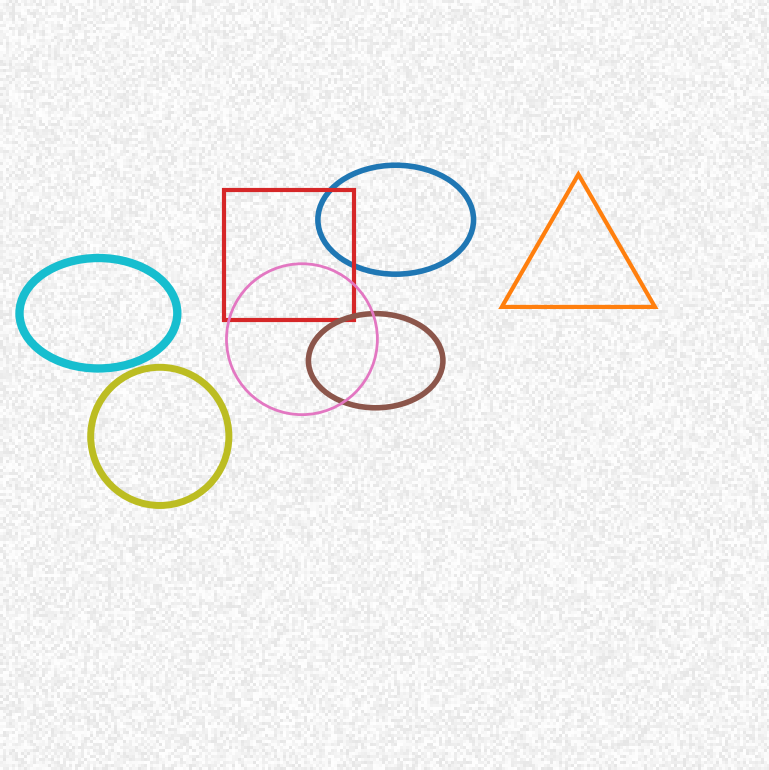[{"shape": "oval", "thickness": 2, "radius": 0.51, "center": [0.514, 0.715]}, {"shape": "triangle", "thickness": 1.5, "radius": 0.57, "center": [0.751, 0.659]}, {"shape": "square", "thickness": 1.5, "radius": 0.42, "center": [0.375, 0.669]}, {"shape": "oval", "thickness": 2, "radius": 0.44, "center": [0.488, 0.532]}, {"shape": "circle", "thickness": 1, "radius": 0.49, "center": [0.392, 0.559]}, {"shape": "circle", "thickness": 2.5, "radius": 0.45, "center": [0.208, 0.433]}, {"shape": "oval", "thickness": 3, "radius": 0.51, "center": [0.128, 0.593]}]